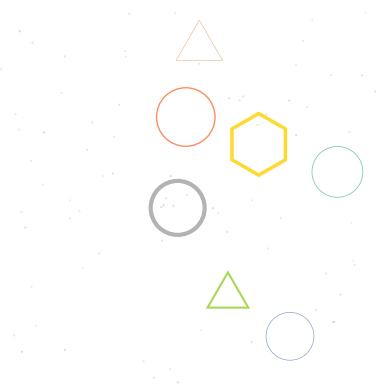[{"shape": "circle", "thickness": 0.5, "radius": 0.33, "center": [0.876, 0.554]}, {"shape": "circle", "thickness": 1, "radius": 0.38, "center": [0.483, 0.696]}, {"shape": "circle", "thickness": 0.5, "radius": 0.31, "center": [0.753, 0.127]}, {"shape": "triangle", "thickness": 1.5, "radius": 0.31, "center": [0.592, 0.232]}, {"shape": "hexagon", "thickness": 2.5, "radius": 0.4, "center": [0.672, 0.625]}, {"shape": "triangle", "thickness": 0.5, "radius": 0.35, "center": [0.518, 0.878]}, {"shape": "circle", "thickness": 3, "radius": 0.35, "center": [0.461, 0.46]}]